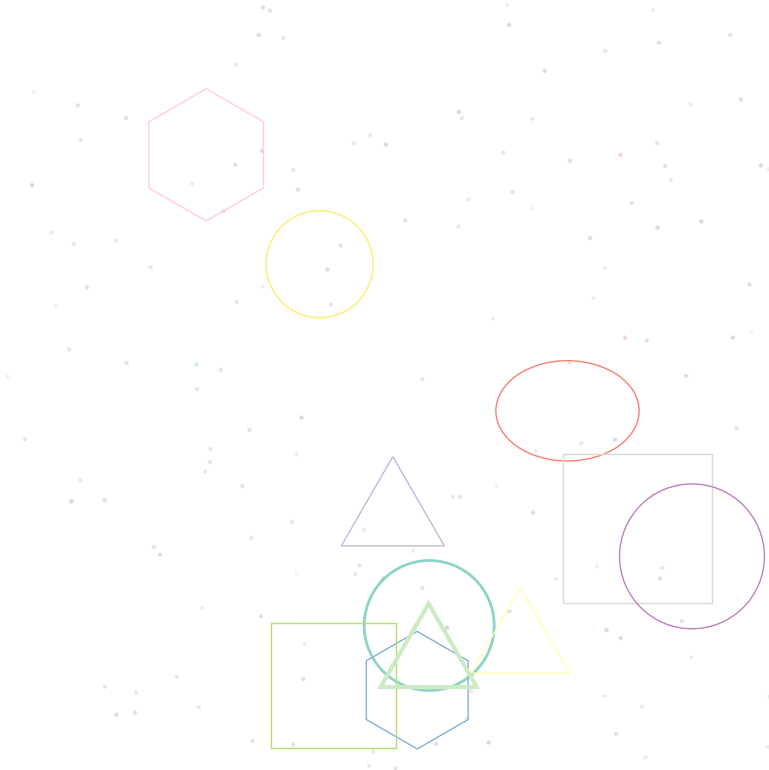[{"shape": "circle", "thickness": 1, "radius": 0.42, "center": [0.557, 0.188]}, {"shape": "triangle", "thickness": 0.5, "radius": 0.37, "center": [0.676, 0.163]}, {"shape": "triangle", "thickness": 0.5, "radius": 0.39, "center": [0.51, 0.33]}, {"shape": "oval", "thickness": 0.5, "radius": 0.47, "center": [0.737, 0.466]}, {"shape": "hexagon", "thickness": 0.5, "radius": 0.38, "center": [0.542, 0.104]}, {"shape": "square", "thickness": 0.5, "radius": 0.41, "center": [0.433, 0.11]}, {"shape": "hexagon", "thickness": 0.5, "radius": 0.43, "center": [0.268, 0.799]}, {"shape": "square", "thickness": 0.5, "radius": 0.48, "center": [0.828, 0.313]}, {"shape": "circle", "thickness": 0.5, "radius": 0.47, "center": [0.899, 0.277]}, {"shape": "triangle", "thickness": 1.5, "radius": 0.36, "center": [0.557, 0.144]}, {"shape": "circle", "thickness": 0.5, "radius": 0.35, "center": [0.415, 0.657]}]